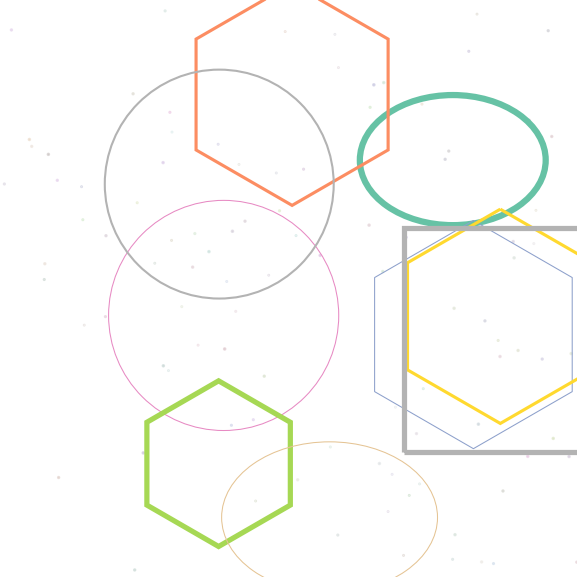[{"shape": "oval", "thickness": 3, "radius": 0.8, "center": [0.784, 0.722]}, {"shape": "hexagon", "thickness": 1.5, "radius": 0.96, "center": [0.506, 0.835]}, {"shape": "hexagon", "thickness": 0.5, "radius": 0.99, "center": [0.82, 0.42]}, {"shape": "circle", "thickness": 0.5, "radius": 1.0, "center": [0.387, 0.453]}, {"shape": "hexagon", "thickness": 2.5, "radius": 0.72, "center": [0.379, 0.196]}, {"shape": "hexagon", "thickness": 1.5, "radius": 0.93, "center": [0.866, 0.451]}, {"shape": "oval", "thickness": 0.5, "radius": 0.93, "center": [0.571, 0.103]}, {"shape": "circle", "thickness": 1, "radius": 0.99, "center": [0.38, 0.68]}, {"shape": "square", "thickness": 2.5, "radius": 0.97, "center": [0.893, 0.411]}]